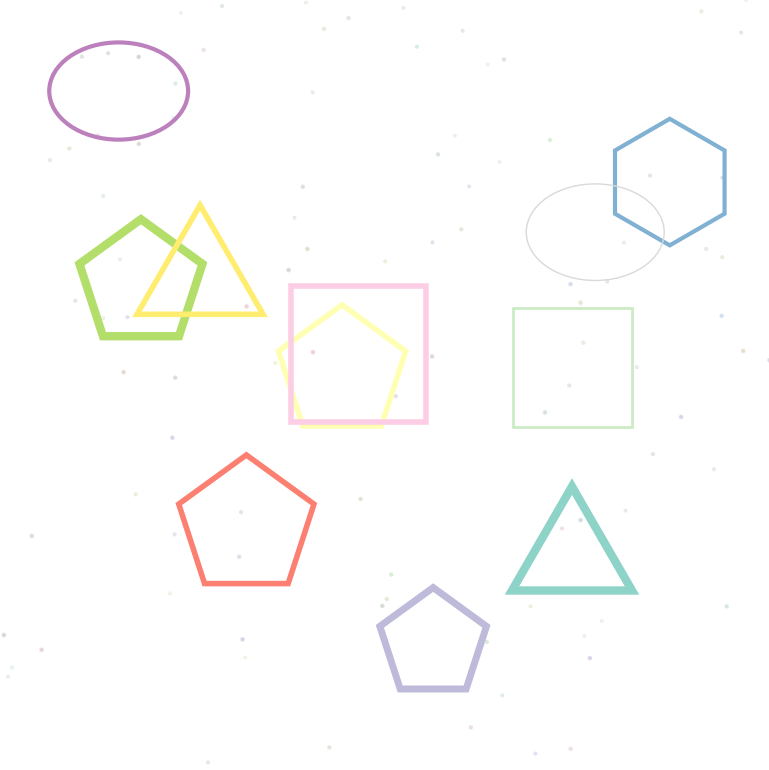[{"shape": "triangle", "thickness": 3, "radius": 0.45, "center": [0.743, 0.278]}, {"shape": "pentagon", "thickness": 2, "radius": 0.43, "center": [0.444, 0.517]}, {"shape": "pentagon", "thickness": 2.5, "radius": 0.36, "center": [0.563, 0.164]}, {"shape": "pentagon", "thickness": 2, "radius": 0.46, "center": [0.32, 0.317]}, {"shape": "hexagon", "thickness": 1.5, "radius": 0.41, "center": [0.87, 0.764]}, {"shape": "pentagon", "thickness": 3, "radius": 0.42, "center": [0.183, 0.631]}, {"shape": "square", "thickness": 2, "radius": 0.44, "center": [0.466, 0.54]}, {"shape": "oval", "thickness": 0.5, "radius": 0.45, "center": [0.773, 0.698]}, {"shape": "oval", "thickness": 1.5, "radius": 0.45, "center": [0.154, 0.882]}, {"shape": "square", "thickness": 1, "radius": 0.39, "center": [0.743, 0.523]}, {"shape": "triangle", "thickness": 2, "radius": 0.47, "center": [0.26, 0.639]}]